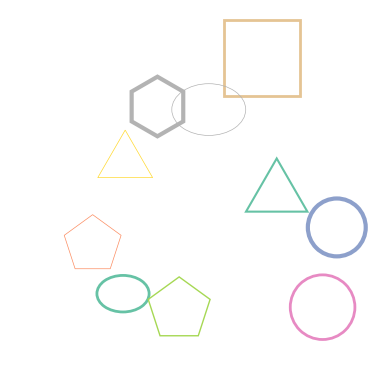[{"shape": "oval", "thickness": 2, "radius": 0.34, "center": [0.32, 0.237]}, {"shape": "triangle", "thickness": 1.5, "radius": 0.46, "center": [0.719, 0.496]}, {"shape": "pentagon", "thickness": 0.5, "radius": 0.39, "center": [0.241, 0.365]}, {"shape": "circle", "thickness": 3, "radius": 0.38, "center": [0.875, 0.409]}, {"shape": "circle", "thickness": 2, "radius": 0.42, "center": [0.838, 0.202]}, {"shape": "pentagon", "thickness": 1, "radius": 0.42, "center": [0.465, 0.196]}, {"shape": "triangle", "thickness": 0.5, "radius": 0.41, "center": [0.325, 0.58]}, {"shape": "square", "thickness": 2, "radius": 0.49, "center": [0.68, 0.849]}, {"shape": "hexagon", "thickness": 3, "radius": 0.39, "center": [0.409, 0.723]}, {"shape": "oval", "thickness": 0.5, "radius": 0.48, "center": [0.542, 0.715]}]